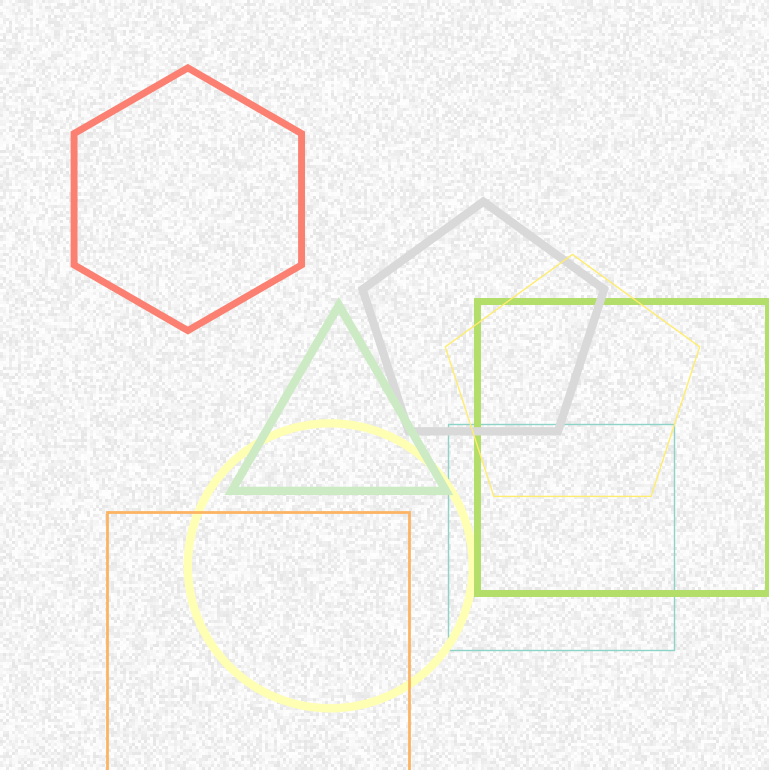[{"shape": "square", "thickness": 0.5, "radius": 0.73, "center": [0.728, 0.303]}, {"shape": "circle", "thickness": 3, "radius": 0.93, "center": [0.429, 0.265]}, {"shape": "hexagon", "thickness": 2.5, "radius": 0.85, "center": [0.244, 0.741]}, {"shape": "square", "thickness": 1, "radius": 0.98, "center": [0.335, 0.139]}, {"shape": "square", "thickness": 2.5, "radius": 0.95, "center": [0.808, 0.419]}, {"shape": "pentagon", "thickness": 3, "radius": 0.82, "center": [0.628, 0.573]}, {"shape": "triangle", "thickness": 3, "radius": 0.8, "center": [0.44, 0.443]}, {"shape": "pentagon", "thickness": 0.5, "radius": 0.87, "center": [0.743, 0.496]}]